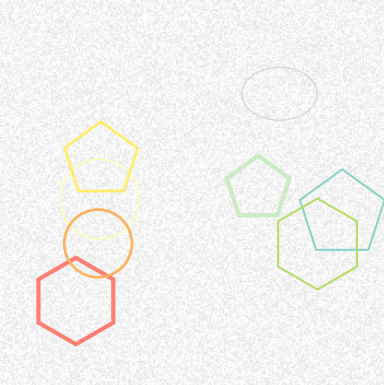[{"shape": "pentagon", "thickness": 1.5, "radius": 0.58, "center": [0.889, 0.445]}, {"shape": "circle", "thickness": 1, "radius": 0.52, "center": [0.258, 0.483]}, {"shape": "hexagon", "thickness": 3, "radius": 0.56, "center": [0.197, 0.218]}, {"shape": "circle", "thickness": 2, "radius": 0.44, "center": [0.255, 0.368]}, {"shape": "hexagon", "thickness": 1.5, "radius": 0.59, "center": [0.825, 0.366]}, {"shape": "oval", "thickness": 1, "radius": 0.49, "center": [0.726, 0.756]}, {"shape": "pentagon", "thickness": 3, "radius": 0.43, "center": [0.671, 0.51]}, {"shape": "pentagon", "thickness": 2, "radius": 0.5, "center": [0.263, 0.584]}]